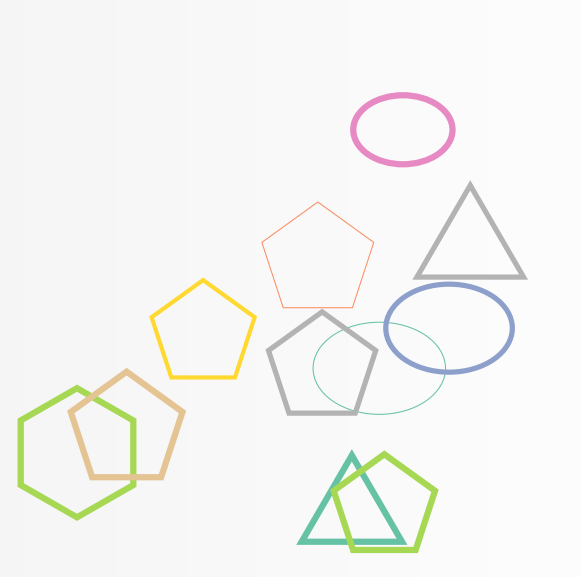[{"shape": "triangle", "thickness": 3, "radius": 0.5, "center": [0.605, 0.111]}, {"shape": "oval", "thickness": 0.5, "radius": 0.57, "center": [0.653, 0.361]}, {"shape": "pentagon", "thickness": 0.5, "radius": 0.51, "center": [0.547, 0.548]}, {"shape": "oval", "thickness": 2.5, "radius": 0.54, "center": [0.773, 0.431]}, {"shape": "oval", "thickness": 3, "radius": 0.43, "center": [0.693, 0.774]}, {"shape": "pentagon", "thickness": 3, "radius": 0.46, "center": [0.661, 0.121]}, {"shape": "hexagon", "thickness": 3, "radius": 0.56, "center": [0.132, 0.215]}, {"shape": "pentagon", "thickness": 2, "radius": 0.47, "center": [0.349, 0.421]}, {"shape": "pentagon", "thickness": 3, "radius": 0.51, "center": [0.218, 0.255]}, {"shape": "pentagon", "thickness": 2.5, "radius": 0.48, "center": [0.554, 0.362]}, {"shape": "triangle", "thickness": 2.5, "radius": 0.53, "center": [0.809, 0.572]}]